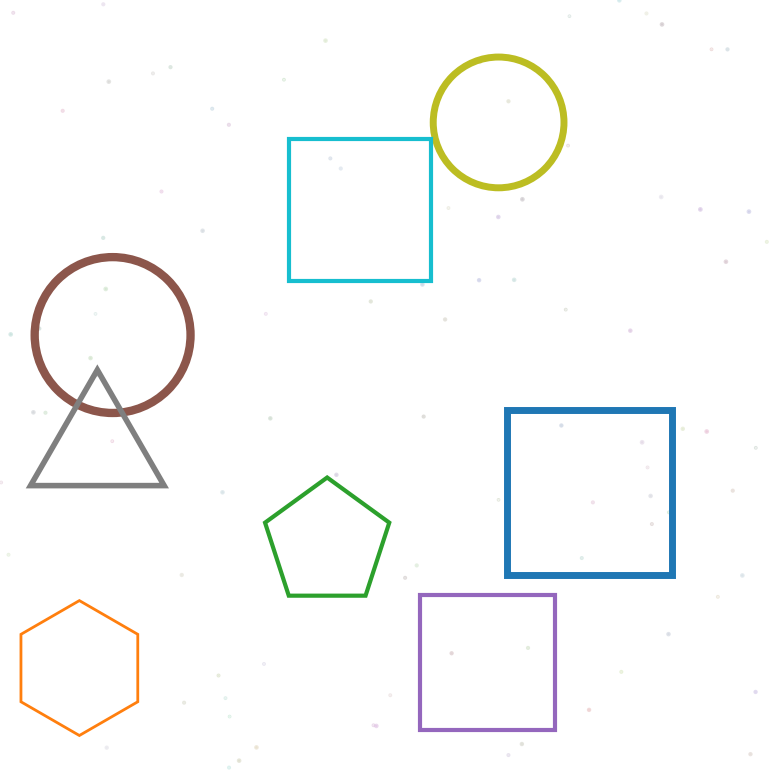[{"shape": "square", "thickness": 2.5, "radius": 0.54, "center": [0.765, 0.36]}, {"shape": "hexagon", "thickness": 1, "radius": 0.44, "center": [0.103, 0.132]}, {"shape": "pentagon", "thickness": 1.5, "radius": 0.42, "center": [0.425, 0.295]}, {"shape": "square", "thickness": 1.5, "radius": 0.44, "center": [0.633, 0.139]}, {"shape": "circle", "thickness": 3, "radius": 0.51, "center": [0.146, 0.565]}, {"shape": "triangle", "thickness": 2, "radius": 0.5, "center": [0.126, 0.419]}, {"shape": "circle", "thickness": 2.5, "radius": 0.42, "center": [0.648, 0.841]}, {"shape": "square", "thickness": 1.5, "radius": 0.46, "center": [0.468, 0.727]}]